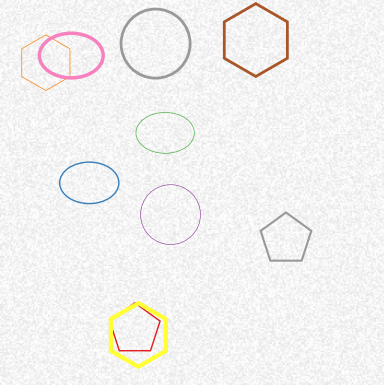[{"shape": "pentagon", "thickness": 1, "radius": 0.34, "center": [0.35, 0.145]}, {"shape": "oval", "thickness": 1, "radius": 0.38, "center": [0.232, 0.525]}, {"shape": "oval", "thickness": 0.5, "radius": 0.38, "center": [0.429, 0.655]}, {"shape": "circle", "thickness": 0.5, "radius": 0.39, "center": [0.443, 0.443]}, {"shape": "hexagon", "thickness": 0.5, "radius": 0.36, "center": [0.119, 0.837]}, {"shape": "hexagon", "thickness": 3, "radius": 0.41, "center": [0.359, 0.13]}, {"shape": "hexagon", "thickness": 2, "radius": 0.47, "center": [0.664, 0.896]}, {"shape": "oval", "thickness": 2.5, "radius": 0.41, "center": [0.185, 0.856]}, {"shape": "pentagon", "thickness": 1.5, "radius": 0.35, "center": [0.743, 0.379]}, {"shape": "circle", "thickness": 2, "radius": 0.45, "center": [0.404, 0.887]}]